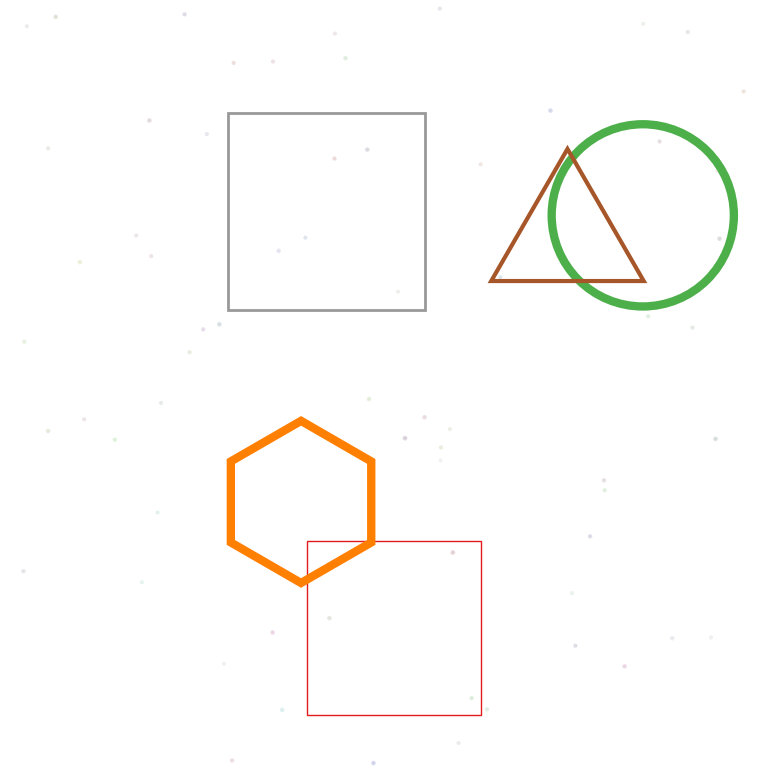[{"shape": "square", "thickness": 0.5, "radius": 0.57, "center": [0.512, 0.185]}, {"shape": "circle", "thickness": 3, "radius": 0.59, "center": [0.835, 0.72]}, {"shape": "hexagon", "thickness": 3, "radius": 0.53, "center": [0.391, 0.348]}, {"shape": "triangle", "thickness": 1.5, "radius": 0.57, "center": [0.737, 0.692]}, {"shape": "square", "thickness": 1, "radius": 0.64, "center": [0.424, 0.725]}]